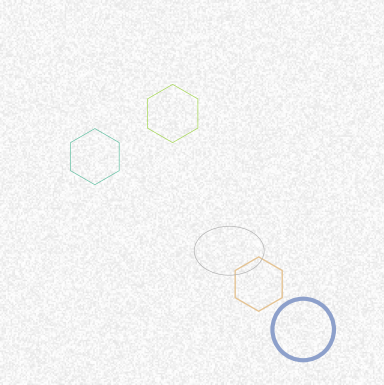[{"shape": "hexagon", "thickness": 0.5, "radius": 0.36, "center": [0.246, 0.593]}, {"shape": "circle", "thickness": 3, "radius": 0.4, "center": [0.788, 0.144]}, {"shape": "hexagon", "thickness": 0.5, "radius": 0.38, "center": [0.448, 0.705]}, {"shape": "hexagon", "thickness": 1, "radius": 0.35, "center": [0.672, 0.262]}, {"shape": "oval", "thickness": 0.5, "radius": 0.45, "center": [0.595, 0.349]}]